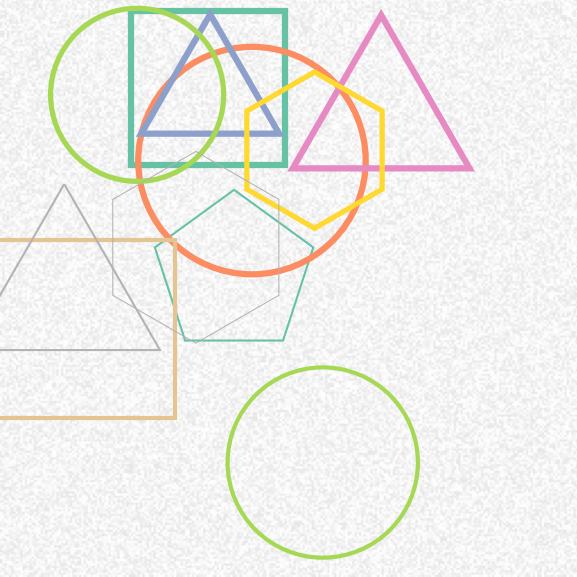[{"shape": "square", "thickness": 3, "radius": 0.67, "center": [0.361, 0.847]}, {"shape": "pentagon", "thickness": 1, "radius": 0.72, "center": [0.405, 0.526]}, {"shape": "circle", "thickness": 3, "radius": 0.98, "center": [0.436, 0.721]}, {"shape": "triangle", "thickness": 3, "radius": 0.69, "center": [0.364, 0.837]}, {"shape": "triangle", "thickness": 3, "radius": 0.88, "center": [0.66, 0.796]}, {"shape": "circle", "thickness": 2.5, "radius": 0.75, "center": [0.237, 0.835]}, {"shape": "circle", "thickness": 2, "radius": 0.82, "center": [0.559, 0.198]}, {"shape": "hexagon", "thickness": 2.5, "radius": 0.68, "center": [0.545, 0.739]}, {"shape": "square", "thickness": 2, "radius": 0.77, "center": [0.149, 0.429]}, {"shape": "triangle", "thickness": 1, "radius": 0.96, "center": [0.111, 0.489]}, {"shape": "hexagon", "thickness": 0.5, "radius": 0.83, "center": [0.339, 0.571]}]